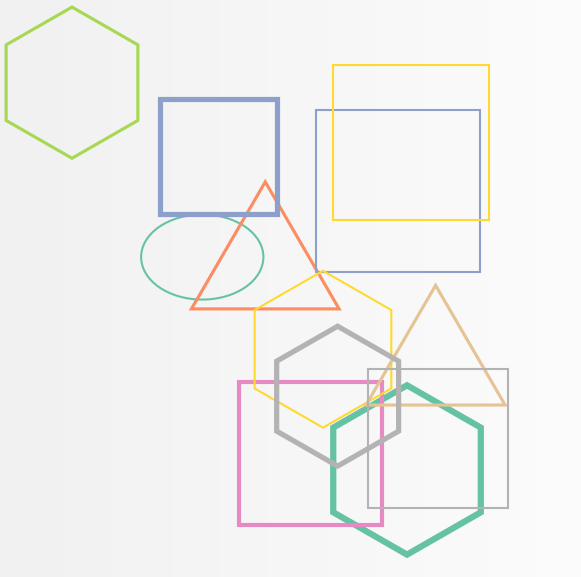[{"shape": "hexagon", "thickness": 3, "radius": 0.73, "center": [0.7, 0.185]}, {"shape": "oval", "thickness": 1, "radius": 0.53, "center": [0.348, 0.554]}, {"shape": "triangle", "thickness": 1.5, "radius": 0.73, "center": [0.456, 0.538]}, {"shape": "square", "thickness": 2.5, "radius": 0.5, "center": [0.376, 0.728]}, {"shape": "square", "thickness": 1, "radius": 0.7, "center": [0.684, 0.669]}, {"shape": "square", "thickness": 2, "radius": 0.62, "center": [0.534, 0.214]}, {"shape": "hexagon", "thickness": 1.5, "radius": 0.65, "center": [0.124, 0.856]}, {"shape": "hexagon", "thickness": 1, "radius": 0.68, "center": [0.556, 0.394]}, {"shape": "square", "thickness": 1, "radius": 0.67, "center": [0.708, 0.752]}, {"shape": "triangle", "thickness": 1.5, "radius": 0.69, "center": [0.749, 0.367]}, {"shape": "hexagon", "thickness": 2.5, "radius": 0.61, "center": [0.581, 0.313]}, {"shape": "square", "thickness": 1, "radius": 0.6, "center": [0.754, 0.24]}]